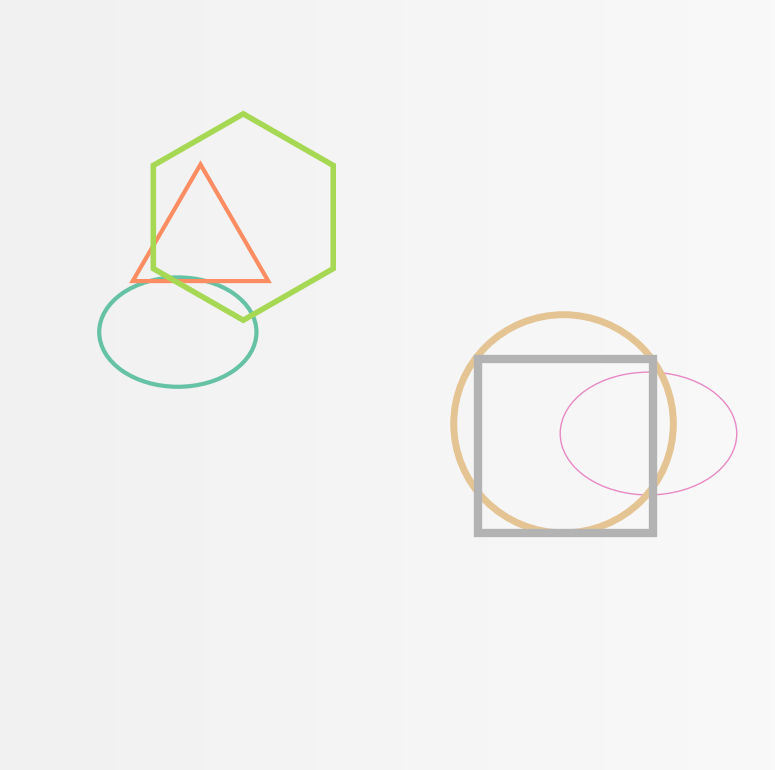[{"shape": "oval", "thickness": 1.5, "radius": 0.51, "center": [0.229, 0.569]}, {"shape": "triangle", "thickness": 1.5, "radius": 0.5, "center": [0.259, 0.685]}, {"shape": "oval", "thickness": 0.5, "radius": 0.57, "center": [0.837, 0.437]}, {"shape": "hexagon", "thickness": 2, "radius": 0.67, "center": [0.314, 0.718]}, {"shape": "circle", "thickness": 2.5, "radius": 0.71, "center": [0.727, 0.45]}, {"shape": "square", "thickness": 3, "radius": 0.56, "center": [0.73, 0.421]}]